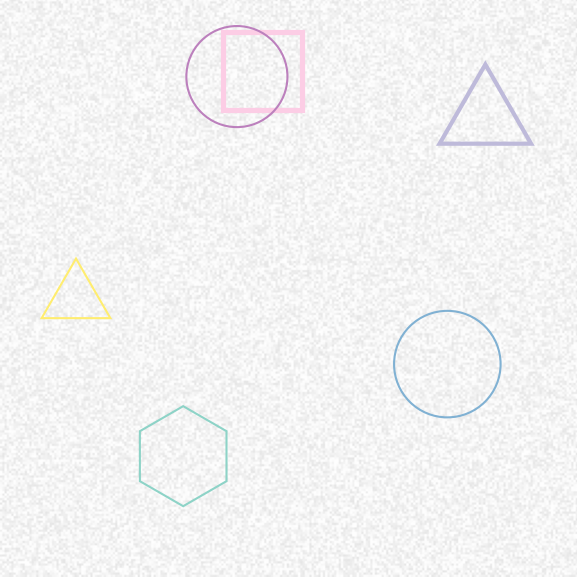[{"shape": "hexagon", "thickness": 1, "radius": 0.43, "center": [0.317, 0.209]}, {"shape": "triangle", "thickness": 2, "radius": 0.46, "center": [0.84, 0.796]}, {"shape": "circle", "thickness": 1, "radius": 0.46, "center": [0.775, 0.369]}, {"shape": "square", "thickness": 2.5, "radius": 0.34, "center": [0.454, 0.876]}, {"shape": "circle", "thickness": 1, "radius": 0.44, "center": [0.41, 0.867]}, {"shape": "triangle", "thickness": 1, "radius": 0.34, "center": [0.132, 0.483]}]